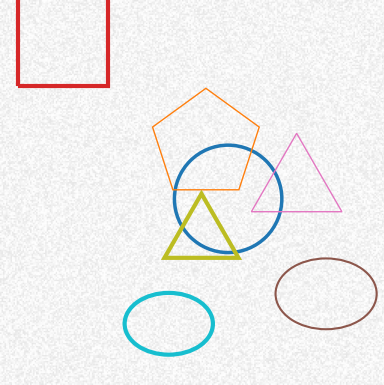[{"shape": "circle", "thickness": 2.5, "radius": 0.7, "center": [0.593, 0.483]}, {"shape": "pentagon", "thickness": 1, "radius": 0.73, "center": [0.535, 0.625]}, {"shape": "square", "thickness": 3, "radius": 0.59, "center": [0.164, 0.894]}, {"shape": "oval", "thickness": 1.5, "radius": 0.66, "center": [0.847, 0.237]}, {"shape": "triangle", "thickness": 1, "radius": 0.68, "center": [0.77, 0.518]}, {"shape": "triangle", "thickness": 3, "radius": 0.55, "center": [0.523, 0.386]}, {"shape": "oval", "thickness": 3, "radius": 0.57, "center": [0.438, 0.159]}]